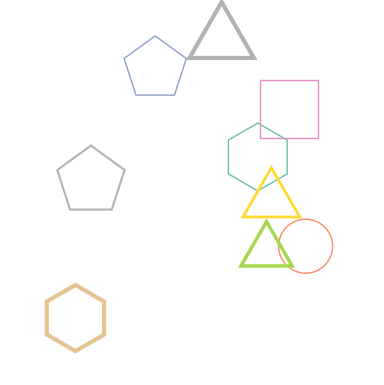[{"shape": "hexagon", "thickness": 1, "radius": 0.44, "center": [0.67, 0.592]}, {"shape": "circle", "thickness": 1, "radius": 0.35, "center": [0.794, 0.361]}, {"shape": "pentagon", "thickness": 1, "radius": 0.42, "center": [0.403, 0.822]}, {"shape": "square", "thickness": 1, "radius": 0.38, "center": [0.75, 0.717]}, {"shape": "triangle", "thickness": 2.5, "radius": 0.38, "center": [0.692, 0.348]}, {"shape": "triangle", "thickness": 2, "radius": 0.43, "center": [0.705, 0.479]}, {"shape": "hexagon", "thickness": 3, "radius": 0.43, "center": [0.196, 0.174]}, {"shape": "triangle", "thickness": 3, "radius": 0.48, "center": [0.576, 0.898]}, {"shape": "pentagon", "thickness": 1.5, "radius": 0.46, "center": [0.236, 0.53]}]